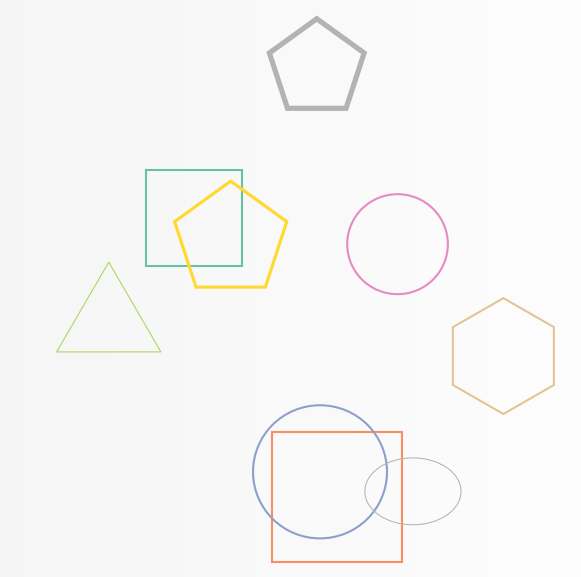[{"shape": "square", "thickness": 1, "radius": 0.41, "center": [0.333, 0.622]}, {"shape": "square", "thickness": 1, "radius": 0.56, "center": [0.58, 0.138]}, {"shape": "circle", "thickness": 1, "radius": 0.58, "center": [0.551, 0.182]}, {"shape": "circle", "thickness": 1, "radius": 0.43, "center": [0.684, 0.576]}, {"shape": "triangle", "thickness": 0.5, "radius": 0.52, "center": [0.187, 0.442]}, {"shape": "pentagon", "thickness": 1.5, "radius": 0.51, "center": [0.397, 0.584]}, {"shape": "hexagon", "thickness": 1, "radius": 0.5, "center": [0.866, 0.383]}, {"shape": "pentagon", "thickness": 2.5, "radius": 0.43, "center": [0.545, 0.881]}, {"shape": "oval", "thickness": 0.5, "radius": 0.41, "center": [0.71, 0.148]}]